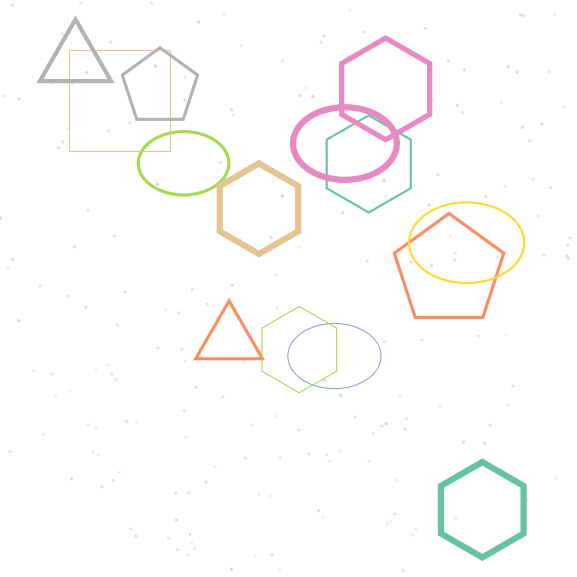[{"shape": "hexagon", "thickness": 1, "radius": 0.42, "center": [0.639, 0.715]}, {"shape": "hexagon", "thickness": 3, "radius": 0.41, "center": [0.835, 0.116]}, {"shape": "pentagon", "thickness": 1.5, "radius": 0.5, "center": [0.778, 0.53]}, {"shape": "triangle", "thickness": 1.5, "radius": 0.33, "center": [0.397, 0.411]}, {"shape": "oval", "thickness": 0.5, "radius": 0.4, "center": [0.579, 0.383]}, {"shape": "oval", "thickness": 3, "radius": 0.45, "center": [0.597, 0.751]}, {"shape": "hexagon", "thickness": 2.5, "radius": 0.44, "center": [0.668, 0.845]}, {"shape": "oval", "thickness": 1.5, "radius": 0.39, "center": [0.318, 0.716]}, {"shape": "hexagon", "thickness": 0.5, "radius": 0.37, "center": [0.518, 0.394]}, {"shape": "oval", "thickness": 1, "radius": 0.5, "center": [0.808, 0.579]}, {"shape": "square", "thickness": 0.5, "radius": 0.44, "center": [0.207, 0.825]}, {"shape": "hexagon", "thickness": 3, "radius": 0.39, "center": [0.448, 0.638]}, {"shape": "triangle", "thickness": 2, "radius": 0.36, "center": [0.131, 0.894]}, {"shape": "pentagon", "thickness": 1.5, "radius": 0.34, "center": [0.277, 0.848]}]